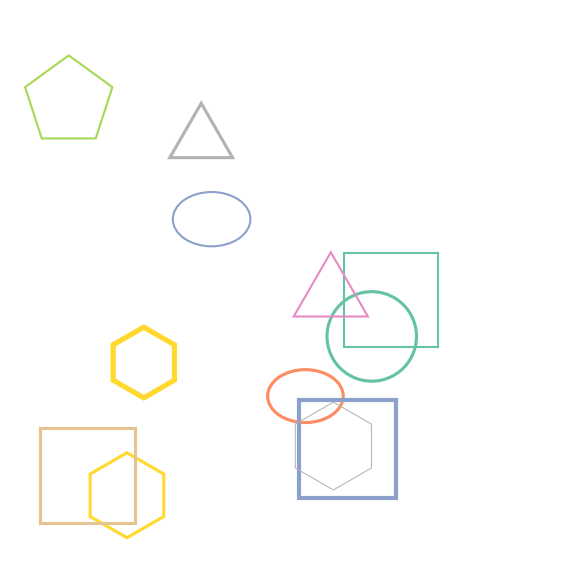[{"shape": "square", "thickness": 1, "radius": 0.41, "center": [0.677, 0.48]}, {"shape": "circle", "thickness": 1.5, "radius": 0.39, "center": [0.644, 0.417]}, {"shape": "oval", "thickness": 1.5, "radius": 0.33, "center": [0.529, 0.313]}, {"shape": "square", "thickness": 2, "radius": 0.42, "center": [0.602, 0.222]}, {"shape": "oval", "thickness": 1, "radius": 0.34, "center": [0.366, 0.62]}, {"shape": "triangle", "thickness": 1, "radius": 0.37, "center": [0.573, 0.488]}, {"shape": "pentagon", "thickness": 1, "radius": 0.4, "center": [0.119, 0.824]}, {"shape": "hexagon", "thickness": 2.5, "radius": 0.31, "center": [0.249, 0.371]}, {"shape": "hexagon", "thickness": 1.5, "radius": 0.37, "center": [0.22, 0.142]}, {"shape": "square", "thickness": 1.5, "radius": 0.41, "center": [0.151, 0.176]}, {"shape": "hexagon", "thickness": 0.5, "radius": 0.38, "center": [0.577, 0.227]}, {"shape": "triangle", "thickness": 1.5, "radius": 0.31, "center": [0.348, 0.758]}]